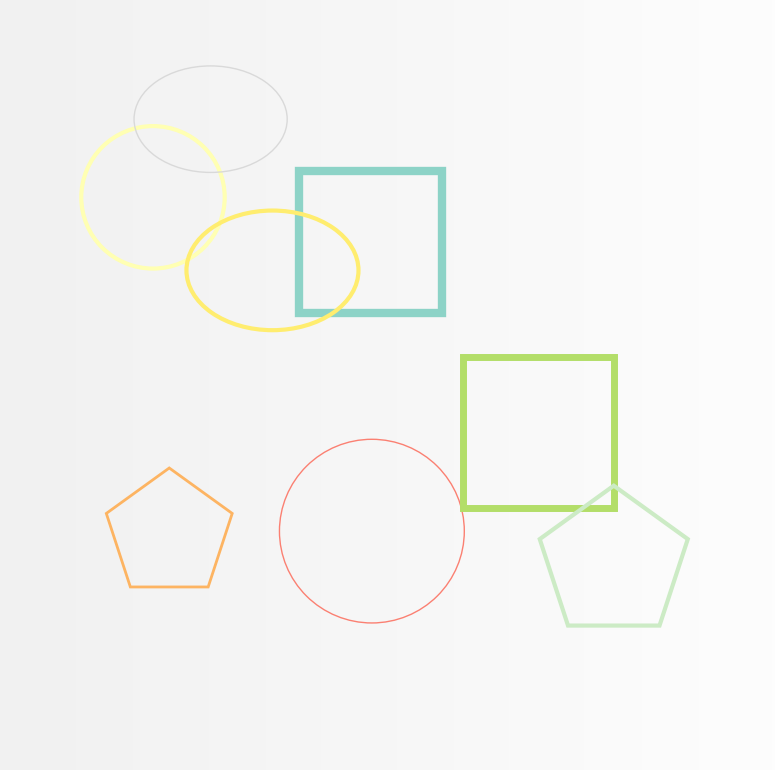[{"shape": "square", "thickness": 3, "radius": 0.46, "center": [0.478, 0.685]}, {"shape": "circle", "thickness": 1.5, "radius": 0.46, "center": [0.197, 0.744]}, {"shape": "circle", "thickness": 0.5, "radius": 0.6, "center": [0.48, 0.31]}, {"shape": "pentagon", "thickness": 1, "radius": 0.43, "center": [0.218, 0.307]}, {"shape": "square", "thickness": 2.5, "radius": 0.49, "center": [0.695, 0.438]}, {"shape": "oval", "thickness": 0.5, "radius": 0.49, "center": [0.272, 0.845]}, {"shape": "pentagon", "thickness": 1.5, "radius": 0.5, "center": [0.792, 0.269]}, {"shape": "oval", "thickness": 1.5, "radius": 0.55, "center": [0.352, 0.649]}]